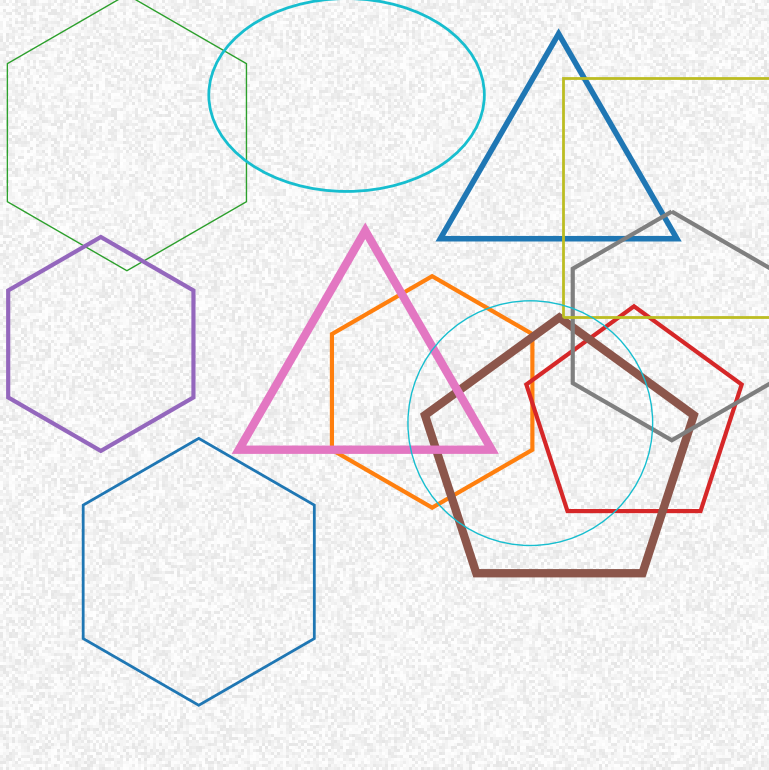[{"shape": "triangle", "thickness": 2, "radius": 0.89, "center": [0.725, 0.779]}, {"shape": "hexagon", "thickness": 1, "radius": 0.87, "center": [0.258, 0.257]}, {"shape": "hexagon", "thickness": 1.5, "radius": 0.75, "center": [0.561, 0.491]}, {"shape": "hexagon", "thickness": 0.5, "radius": 0.9, "center": [0.165, 0.828]}, {"shape": "pentagon", "thickness": 1.5, "radius": 0.74, "center": [0.823, 0.455]}, {"shape": "hexagon", "thickness": 1.5, "radius": 0.69, "center": [0.131, 0.553]}, {"shape": "pentagon", "thickness": 3, "radius": 0.92, "center": [0.726, 0.404]}, {"shape": "triangle", "thickness": 3, "radius": 0.95, "center": [0.474, 0.511]}, {"shape": "hexagon", "thickness": 1.5, "radius": 0.74, "center": [0.872, 0.577]}, {"shape": "square", "thickness": 1, "radius": 0.78, "center": [0.887, 0.743]}, {"shape": "oval", "thickness": 1, "radius": 0.89, "center": [0.45, 0.877]}, {"shape": "circle", "thickness": 0.5, "radius": 0.79, "center": [0.689, 0.45]}]